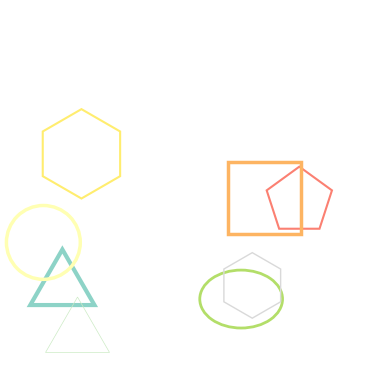[{"shape": "triangle", "thickness": 3, "radius": 0.48, "center": [0.162, 0.256]}, {"shape": "circle", "thickness": 2.5, "radius": 0.48, "center": [0.113, 0.37]}, {"shape": "pentagon", "thickness": 1.5, "radius": 0.45, "center": [0.777, 0.478]}, {"shape": "square", "thickness": 2.5, "radius": 0.47, "center": [0.687, 0.487]}, {"shape": "oval", "thickness": 2, "radius": 0.54, "center": [0.626, 0.223]}, {"shape": "hexagon", "thickness": 1, "radius": 0.43, "center": [0.655, 0.259]}, {"shape": "triangle", "thickness": 0.5, "radius": 0.48, "center": [0.201, 0.132]}, {"shape": "hexagon", "thickness": 1.5, "radius": 0.58, "center": [0.212, 0.6]}]